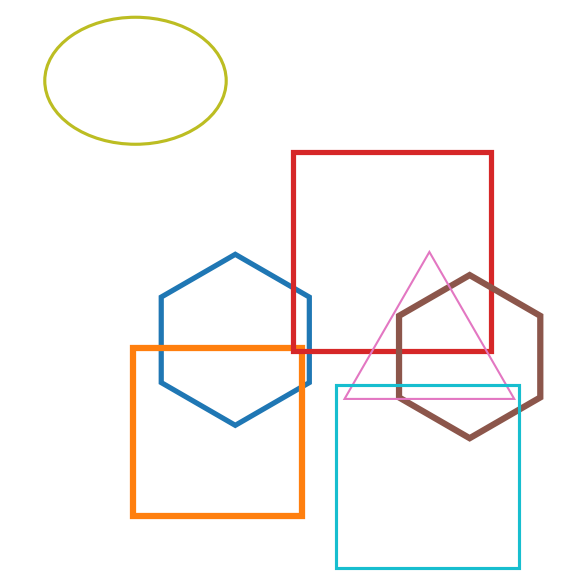[{"shape": "hexagon", "thickness": 2.5, "radius": 0.74, "center": [0.407, 0.411]}, {"shape": "square", "thickness": 3, "radius": 0.73, "center": [0.377, 0.251]}, {"shape": "square", "thickness": 2.5, "radius": 0.86, "center": [0.679, 0.564]}, {"shape": "hexagon", "thickness": 3, "radius": 0.71, "center": [0.813, 0.382]}, {"shape": "triangle", "thickness": 1, "radius": 0.85, "center": [0.744, 0.393]}, {"shape": "oval", "thickness": 1.5, "radius": 0.79, "center": [0.235, 0.859]}, {"shape": "square", "thickness": 1.5, "radius": 0.79, "center": [0.74, 0.174]}]